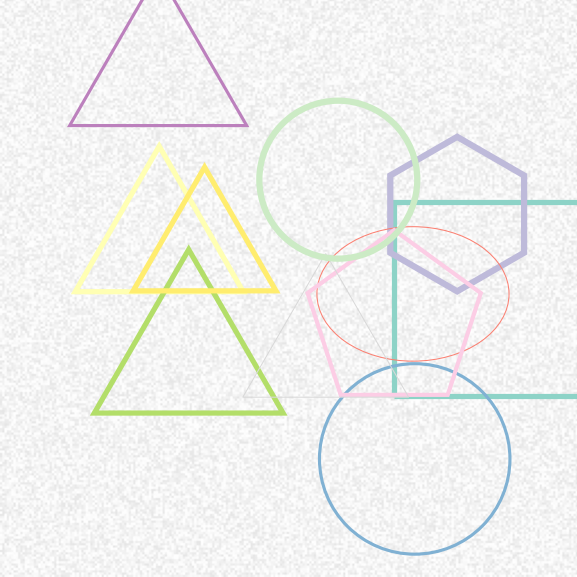[{"shape": "square", "thickness": 2.5, "radius": 0.84, "center": [0.85, 0.481]}, {"shape": "triangle", "thickness": 2.5, "radius": 0.84, "center": [0.276, 0.578]}, {"shape": "hexagon", "thickness": 3, "radius": 0.67, "center": [0.792, 0.628]}, {"shape": "oval", "thickness": 0.5, "radius": 0.83, "center": [0.715, 0.49]}, {"shape": "circle", "thickness": 1.5, "radius": 0.82, "center": [0.718, 0.204]}, {"shape": "triangle", "thickness": 2.5, "radius": 0.94, "center": [0.327, 0.378]}, {"shape": "pentagon", "thickness": 2, "radius": 0.79, "center": [0.683, 0.443]}, {"shape": "triangle", "thickness": 0.5, "radius": 0.83, "center": [0.564, 0.394]}, {"shape": "triangle", "thickness": 1.5, "radius": 0.88, "center": [0.274, 0.87]}, {"shape": "circle", "thickness": 3, "radius": 0.68, "center": [0.586, 0.688]}, {"shape": "triangle", "thickness": 2.5, "radius": 0.71, "center": [0.354, 0.567]}]